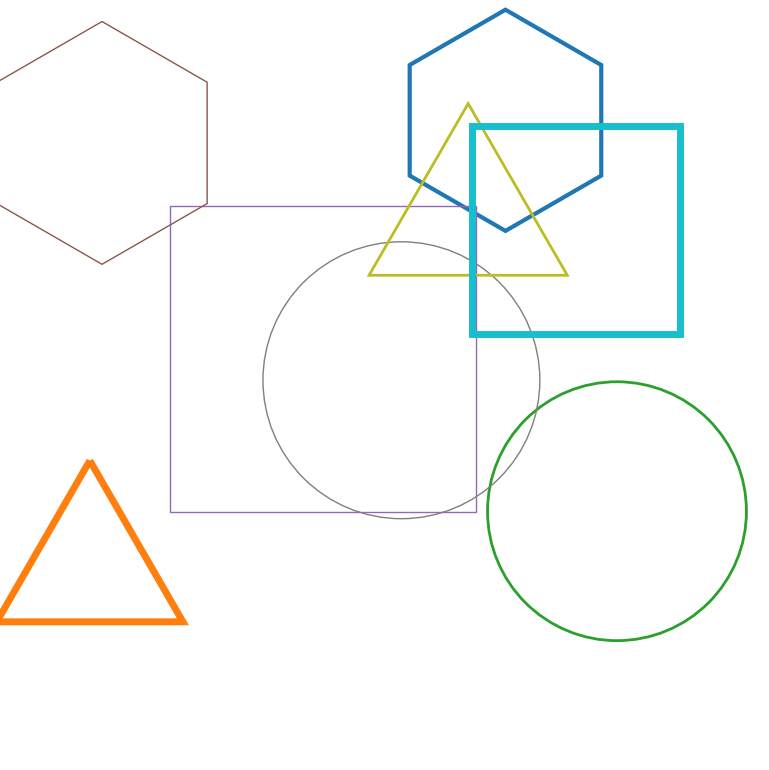[{"shape": "hexagon", "thickness": 1.5, "radius": 0.72, "center": [0.656, 0.844]}, {"shape": "triangle", "thickness": 2.5, "radius": 0.7, "center": [0.117, 0.262]}, {"shape": "circle", "thickness": 1, "radius": 0.84, "center": [0.801, 0.336]}, {"shape": "square", "thickness": 0.5, "radius": 0.99, "center": [0.419, 0.534]}, {"shape": "hexagon", "thickness": 0.5, "radius": 0.79, "center": [0.132, 0.814]}, {"shape": "circle", "thickness": 0.5, "radius": 0.9, "center": [0.521, 0.506]}, {"shape": "triangle", "thickness": 1, "radius": 0.74, "center": [0.608, 0.717]}, {"shape": "square", "thickness": 2.5, "radius": 0.67, "center": [0.748, 0.701]}]